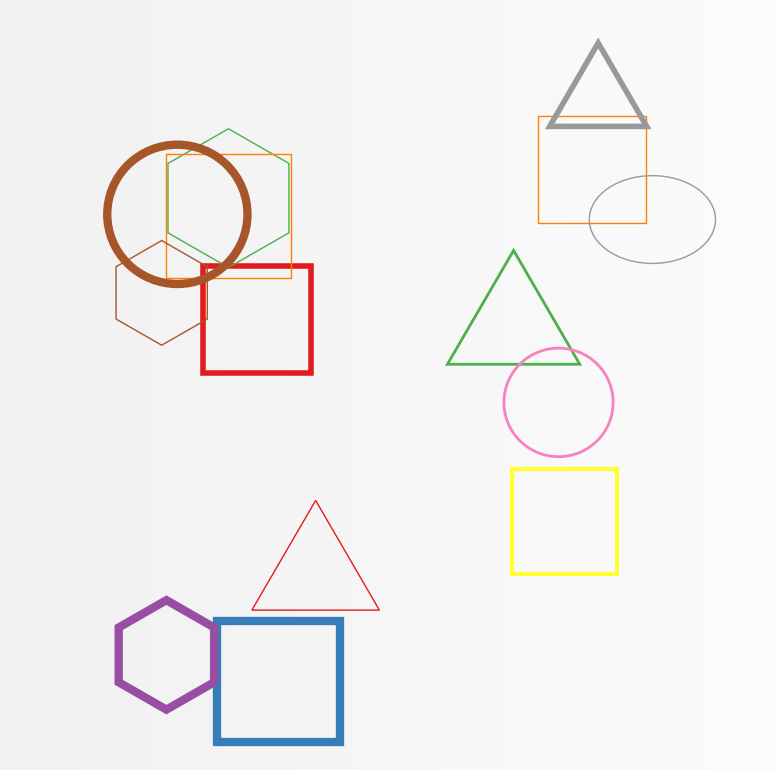[{"shape": "square", "thickness": 2, "radius": 0.35, "center": [0.332, 0.585]}, {"shape": "triangle", "thickness": 0.5, "radius": 0.47, "center": [0.407, 0.255]}, {"shape": "square", "thickness": 3, "radius": 0.4, "center": [0.359, 0.115]}, {"shape": "hexagon", "thickness": 0.5, "radius": 0.45, "center": [0.295, 0.743]}, {"shape": "triangle", "thickness": 1, "radius": 0.49, "center": [0.663, 0.576]}, {"shape": "hexagon", "thickness": 3, "radius": 0.36, "center": [0.215, 0.149]}, {"shape": "square", "thickness": 0.5, "radius": 0.35, "center": [0.764, 0.78]}, {"shape": "square", "thickness": 0.5, "radius": 0.4, "center": [0.295, 0.719]}, {"shape": "square", "thickness": 1.5, "radius": 0.34, "center": [0.729, 0.323]}, {"shape": "circle", "thickness": 3, "radius": 0.45, "center": [0.229, 0.722]}, {"shape": "hexagon", "thickness": 0.5, "radius": 0.34, "center": [0.209, 0.62]}, {"shape": "circle", "thickness": 1, "radius": 0.35, "center": [0.721, 0.477]}, {"shape": "triangle", "thickness": 2, "radius": 0.36, "center": [0.772, 0.872]}, {"shape": "oval", "thickness": 0.5, "radius": 0.41, "center": [0.842, 0.715]}]